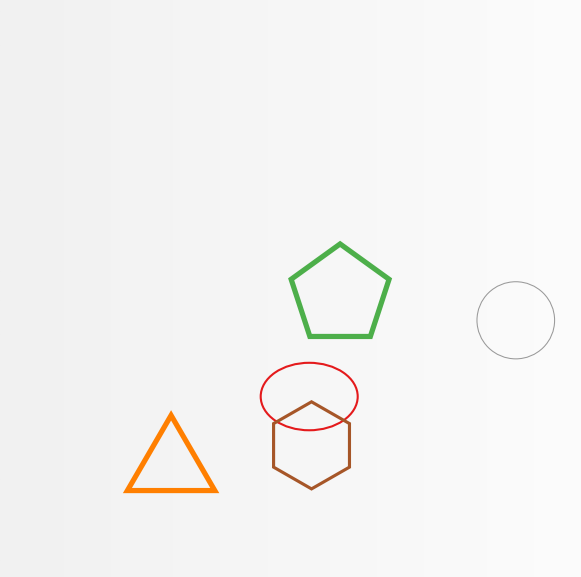[{"shape": "oval", "thickness": 1, "radius": 0.42, "center": [0.532, 0.313]}, {"shape": "pentagon", "thickness": 2.5, "radius": 0.44, "center": [0.585, 0.488]}, {"shape": "triangle", "thickness": 2.5, "radius": 0.43, "center": [0.294, 0.193]}, {"shape": "hexagon", "thickness": 1.5, "radius": 0.38, "center": [0.536, 0.228]}, {"shape": "circle", "thickness": 0.5, "radius": 0.33, "center": [0.887, 0.445]}]